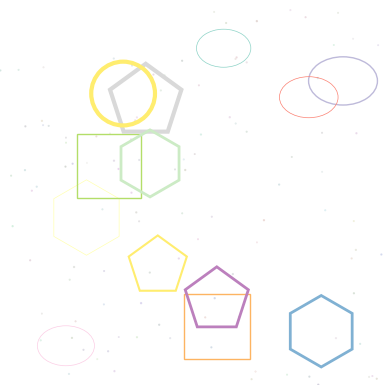[{"shape": "oval", "thickness": 0.5, "radius": 0.35, "center": [0.581, 0.875]}, {"shape": "hexagon", "thickness": 0.5, "radius": 0.49, "center": [0.225, 0.435]}, {"shape": "oval", "thickness": 1, "radius": 0.45, "center": [0.891, 0.79]}, {"shape": "oval", "thickness": 0.5, "radius": 0.38, "center": [0.802, 0.748]}, {"shape": "hexagon", "thickness": 2, "radius": 0.46, "center": [0.834, 0.14]}, {"shape": "square", "thickness": 1, "radius": 0.43, "center": [0.564, 0.152]}, {"shape": "square", "thickness": 1, "radius": 0.42, "center": [0.284, 0.569]}, {"shape": "oval", "thickness": 0.5, "radius": 0.37, "center": [0.171, 0.102]}, {"shape": "pentagon", "thickness": 3, "radius": 0.49, "center": [0.378, 0.737]}, {"shape": "pentagon", "thickness": 2, "radius": 0.43, "center": [0.563, 0.221]}, {"shape": "hexagon", "thickness": 2, "radius": 0.44, "center": [0.39, 0.576]}, {"shape": "pentagon", "thickness": 1.5, "radius": 0.4, "center": [0.41, 0.309]}, {"shape": "circle", "thickness": 3, "radius": 0.41, "center": [0.32, 0.757]}]